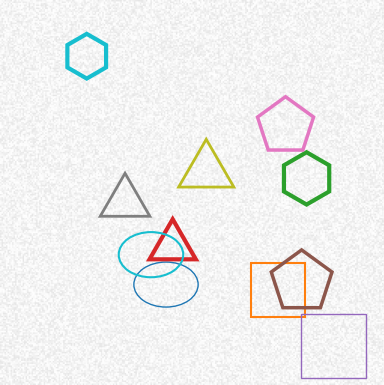[{"shape": "oval", "thickness": 1, "radius": 0.42, "center": [0.431, 0.261]}, {"shape": "square", "thickness": 1.5, "radius": 0.35, "center": [0.723, 0.247]}, {"shape": "hexagon", "thickness": 3, "radius": 0.34, "center": [0.796, 0.537]}, {"shape": "triangle", "thickness": 3, "radius": 0.35, "center": [0.449, 0.361]}, {"shape": "square", "thickness": 1, "radius": 0.42, "center": [0.867, 0.101]}, {"shape": "pentagon", "thickness": 2.5, "radius": 0.41, "center": [0.783, 0.268]}, {"shape": "pentagon", "thickness": 2.5, "radius": 0.38, "center": [0.742, 0.672]}, {"shape": "triangle", "thickness": 2, "radius": 0.37, "center": [0.325, 0.475]}, {"shape": "triangle", "thickness": 2, "radius": 0.41, "center": [0.536, 0.555]}, {"shape": "hexagon", "thickness": 3, "radius": 0.29, "center": [0.225, 0.854]}, {"shape": "oval", "thickness": 1.5, "radius": 0.42, "center": [0.392, 0.339]}]